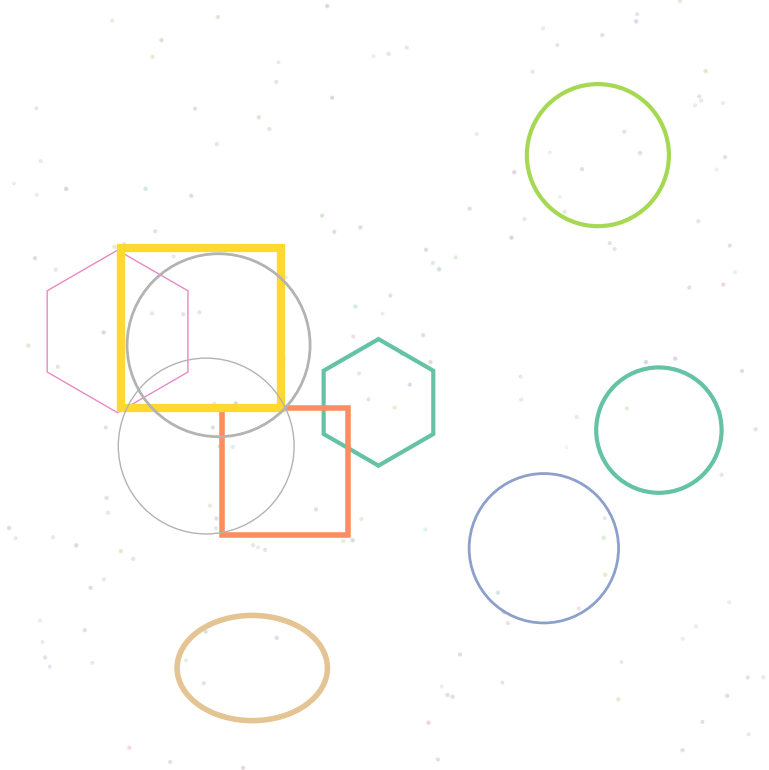[{"shape": "circle", "thickness": 1.5, "radius": 0.41, "center": [0.856, 0.441]}, {"shape": "hexagon", "thickness": 1.5, "radius": 0.41, "center": [0.492, 0.477]}, {"shape": "square", "thickness": 2, "radius": 0.41, "center": [0.37, 0.388]}, {"shape": "circle", "thickness": 1, "radius": 0.49, "center": [0.706, 0.288]}, {"shape": "hexagon", "thickness": 0.5, "radius": 0.53, "center": [0.153, 0.57]}, {"shape": "circle", "thickness": 1.5, "radius": 0.46, "center": [0.776, 0.799]}, {"shape": "square", "thickness": 3, "radius": 0.52, "center": [0.261, 0.574]}, {"shape": "oval", "thickness": 2, "radius": 0.49, "center": [0.328, 0.132]}, {"shape": "circle", "thickness": 1, "radius": 0.59, "center": [0.284, 0.552]}, {"shape": "circle", "thickness": 0.5, "radius": 0.57, "center": [0.268, 0.421]}]